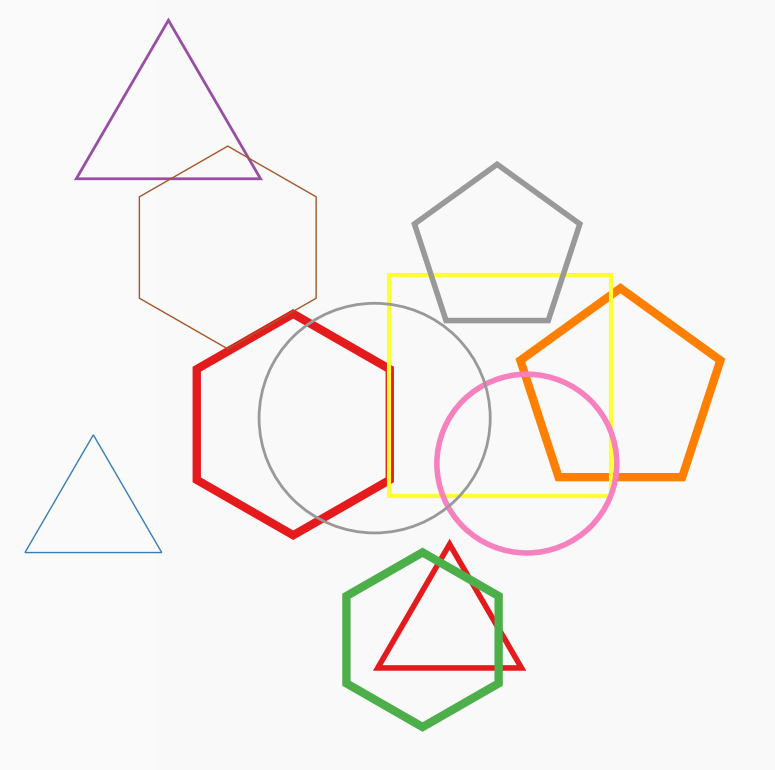[{"shape": "triangle", "thickness": 2, "radius": 0.54, "center": [0.58, 0.186]}, {"shape": "hexagon", "thickness": 3, "radius": 0.72, "center": [0.378, 0.449]}, {"shape": "triangle", "thickness": 0.5, "radius": 0.51, "center": [0.12, 0.333]}, {"shape": "hexagon", "thickness": 3, "radius": 0.57, "center": [0.545, 0.169]}, {"shape": "triangle", "thickness": 1, "radius": 0.69, "center": [0.217, 0.836]}, {"shape": "pentagon", "thickness": 3, "radius": 0.68, "center": [0.801, 0.49]}, {"shape": "square", "thickness": 1.5, "radius": 0.72, "center": [0.646, 0.5]}, {"shape": "hexagon", "thickness": 0.5, "radius": 0.66, "center": [0.294, 0.679]}, {"shape": "circle", "thickness": 2, "radius": 0.58, "center": [0.68, 0.398]}, {"shape": "pentagon", "thickness": 2, "radius": 0.56, "center": [0.641, 0.674]}, {"shape": "circle", "thickness": 1, "radius": 0.75, "center": [0.483, 0.457]}]